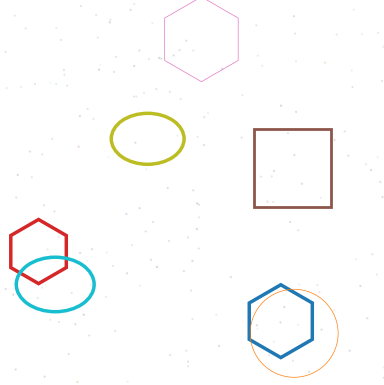[{"shape": "hexagon", "thickness": 2.5, "radius": 0.47, "center": [0.729, 0.166]}, {"shape": "circle", "thickness": 0.5, "radius": 0.57, "center": [0.764, 0.134]}, {"shape": "hexagon", "thickness": 2.5, "radius": 0.42, "center": [0.1, 0.347]}, {"shape": "square", "thickness": 2, "radius": 0.5, "center": [0.759, 0.563]}, {"shape": "hexagon", "thickness": 0.5, "radius": 0.55, "center": [0.523, 0.898]}, {"shape": "oval", "thickness": 2.5, "radius": 0.47, "center": [0.384, 0.639]}, {"shape": "oval", "thickness": 2.5, "radius": 0.51, "center": [0.143, 0.261]}]